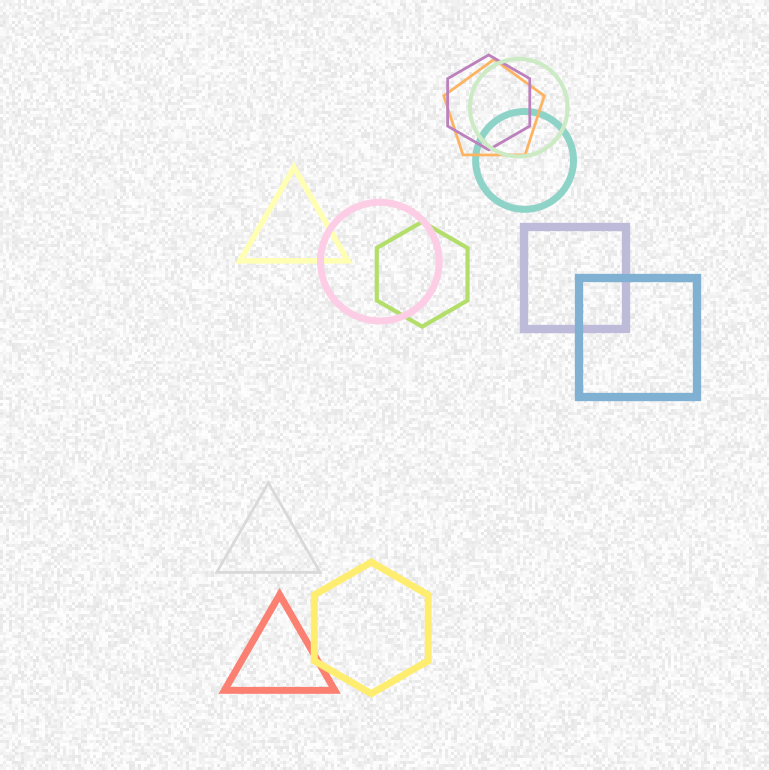[{"shape": "circle", "thickness": 2.5, "radius": 0.32, "center": [0.681, 0.792]}, {"shape": "triangle", "thickness": 2, "radius": 0.4, "center": [0.382, 0.702]}, {"shape": "square", "thickness": 3, "radius": 0.33, "center": [0.747, 0.639]}, {"shape": "triangle", "thickness": 2.5, "radius": 0.41, "center": [0.363, 0.145]}, {"shape": "square", "thickness": 3, "radius": 0.39, "center": [0.829, 0.562]}, {"shape": "pentagon", "thickness": 1, "radius": 0.34, "center": [0.642, 0.854]}, {"shape": "hexagon", "thickness": 1.5, "radius": 0.34, "center": [0.548, 0.644]}, {"shape": "circle", "thickness": 2.5, "radius": 0.39, "center": [0.493, 0.66]}, {"shape": "triangle", "thickness": 1, "radius": 0.39, "center": [0.349, 0.295]}, {"shape": "hexagon", "thickness": 1, "radius": 0.31, "center": [0.635, 0.867]}, {"shape": "circle", "thickness": 1.5, "radius": 0.32, "center": [0.674, 0.86]}, {"shape": "hexagon", "thickness": 2.5, "radius": 0.43, "center": [0.482, 0.185]}]